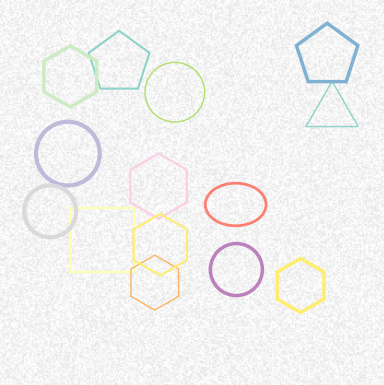[{"shape": "pentagon", "thickness": 1.5, "radius": 0.42, "center": [0.309, 0.837]}, {"shape": "triangle", "thickness": 1, "radius": 0.39, "center": [0.863, 0.71]}, {"shape": "square", "thickness": 1.5, "radius": 0.41, "center": [0.264, 0.376]}, {"shape": "circle", "thickness": 3, "radius": 0.41, "center": [0.176, 0.601]}, {"shape": "oval", "thickness": 2, "radius": 0.4, "center": [0.612, 0.469]}, {"shape": "pentagon", "thickness": 2.5, "radius": 0.42, "center": [0.85, 0.856]}, {"shape": "hexagon", "thickness": 1, "radius": 0.36, "center": [0.402, 0.266]}, {"shape": "circle", "thickness": 1, "radius": 0.39, "center": [0.454, 0.76]}, {"shape": "hexagon", "thickness": 1.5, "radius": 0.42, "center": [0.412, 0.517]}, {"shape": "circle", "thickness": 3, "radius": 0.34, "center": [0.13, 0.451]}, {"shape": "circle", "thickness": 2.5, "radius": 0.34, "center": [0.614, 0.3]}, {"shape": "hexagon", "thickness": 2.5, "radius": 0.4, "center": [0.183, 0.801]}, {"shape": "hexagon", "thickness": 2.5, "radius": 0.35, "center": [0.781, 0.258]}, {"shape": "hexagon", "thickness": 1.5, "radius": 0.4, "center": [0.416, 0.364]}]